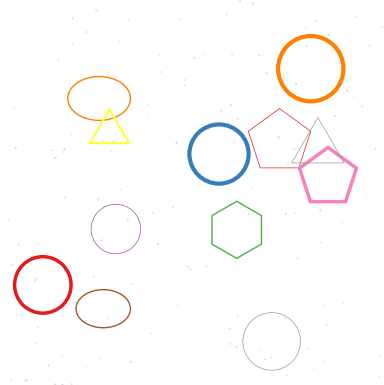[{"shape": "pentagon", "thickness": 0.5, "radius": 0.43, "center": [0.726, 0.633]}, {"shape": "circle", "thickness": 2.5, "radius": 0.37, "center": [0.111, 0.26]}, {"shape": "circle", "thickness": 3, "radius": 0.38, "center": [0.569, 0.6]}, {"shape": "hexagon", "thickness": 1, "radius": 0.37, "center": [0.615, 0.403]}, {"shape": "circle", "thickness": 0.5, "radius": 0.32, "center": [0.301, 0.405]}, {"shape": "oval", "thickness": 1, "radius": 0.41, "center": [0.257, 0.744]}, {"shape": "circle", "thickness": 3, "radius": 0.42, "center": [0.807, 0.822]}, {"shape": "triangle", "thickness": 1.5, "radius": 0.29, "center": [0.284, 0.658]}, {"shape": "oval", "thickness": 1, "radius": 0.35, "center": [0.268, 0.198]}, {"shape": "pentagon", "thickness": 2.5, "radius": 0.39, "center": [0.852, 0.539]}, {"shape": "triangle", "thickness": 0.5, "radius": 0.39, "center": [0.826, 0.616]}, {"shape": "circle", "thickness": 0.5, "radius": 0.37, "center": [0.706, 0.113]}]